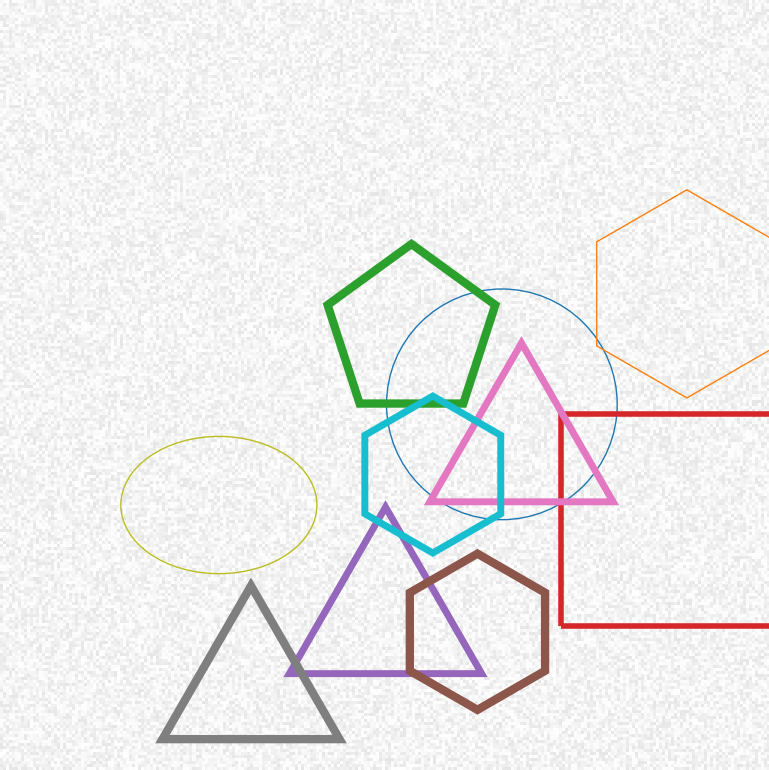[{"shape": "circle", "thickness": 0.5, "radius": 0.75, "center": [0.652, 0.475]}, {"shape": "hexagon", "thickness": 0.5, "radius": 0.68, "center": [0.892, 0.618]}, {"shape": "pentagon", "thickness": 3, "radius": 0.57, "center": [0.534, 0.569]}, {"shape": "square", "thickness": 2, "radius": 0.69, "center": [0.866, 0.325]}, {"shape": "triangle", "thickness": 2.5, "radius": 0.72, "center": [0.501, 0.197]}, {"shape": "hexagon", "thickness": 3, "radius": 0.51, "center": [0.62, 0.18]}, {"shape": "triangle", "thickness": 2.5, "radius": 0.69, "center": [0.677, 0.417]}, {"shape": "triangle", "thickness": 3, "radius": 0.66, "center": [0.326, 0.106]}, {"shape": "oval", "thickness": 0.5, "radius": 0.64, "center": [0.284, 0.344]}, {"shape": "hexagon", "thickness": 2.5, "radius": 0.51, "center": [0.562, 0.384]}]